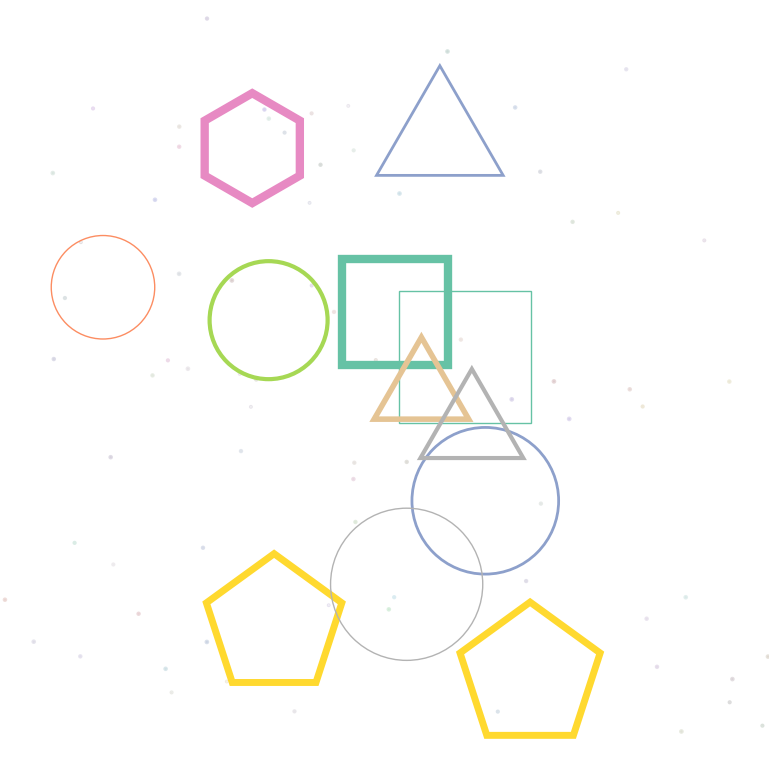[{"shape": "square", "thickness": 3, "radius": 0.34, "center": [0.513, 0.595]}, {"shape": "square", "thickness": 0.5, "radius": 0.43, "center": [0.604, 0.537]}, {"shape": "circle", "thickness": 0.5, "radius": 0.34, "center": [0.134, 0.627]}, {"shape": "triangle", "thickness": 1, "radius": 0.47, "center": [0.571, 0.82]}, {"shape": "circle", "thickness": 1, "radius": 0.48, "center": [0.63, 0.35]}, {"shape": "hexagon", "thickness": 3, "radius": 0.36, "center": [0.328, 0.808]}, {"shape": "circle", "thickness": 1.5, "radius": 0.38, "center": [0.349, 0.584]}, {"shape": "pentagon", "thickness": 2.5, "radius": 0.48, "center": [0.688, 0.122]}, {"shape": "pentagon", "thickness": 2.5, "radius": 0.46, "center": [0.356, 0.188]}, {"shape": "triangle", "thickness": 2, "radius": 0.35, "center": [0.547, 0.491]}, {"shape": "circle", "thickness": 0.5, "radius": 0.49, "center": [0.528, 0.241]}, {"shape": "triangle", "thickness": 1.5, "radius": 0.39, "center": [0.613, 0.444]}]